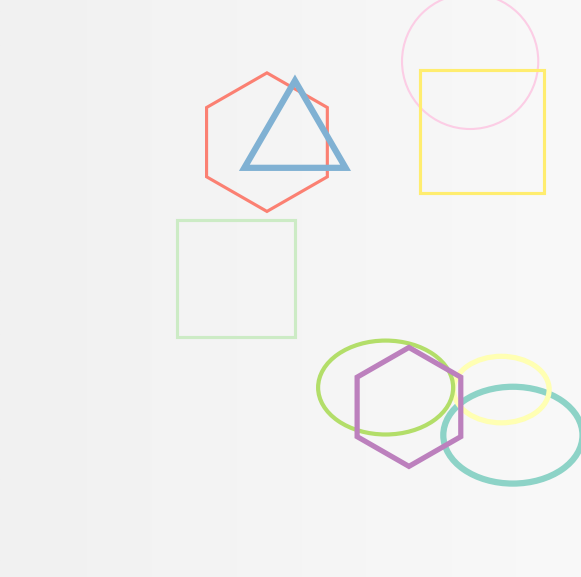[{"shape": "oval", "thickness": 3, "radius": 0.6, "center": [0.882, 0.246]}, {"shape": "oval", "thickness": 2.5, "radius": 0.41, "center": [0.863, 0.325]}, {"shape": "hexagon", "thickness": 1.5, "radius": 0.6, "center": [0.459, 0.753]}, {"shape": "triangle", "thickness": 3, "radius": 0.5, "center": [0.507, 0.759]}, {"shape": "oval", "thickness": 2, "radius": 0.58, "center": [0.663, 0.328]}, {"shape": "circle", "thickness": 1, "radius": 0.59, "center": [0.809, 0.893]}, {"shape": "hexagon", "thickness": 2.5, "radius": 0.51, "center": [0.704, 0.295]}, {"shape": "square", "thickness": 1.5, "radius": 0.51, "center": [0.406, 0.517]}, {"shape": "square", "thickness": 1.5, "radius": 0.53, "center": [0.829, 0.771]}]